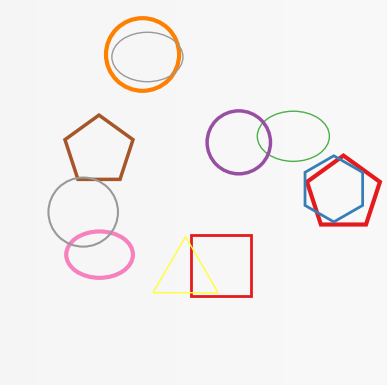[{"shape": "pentagon", "thickness": 3, "radius": 0.49, "center": [0.886, 0.497]}, {"shape": "square", "thickness": 2, "radius": 0.39, "center": [0.57, 0.311]}, {"shape": "hexagon", "thickness": 2, "radius": 0.43, "center": [0.862, 0.509]}, {"shape": "oval", "thickness": 1, "radius": 0.47, "center": [0.757, 0.646]}, {"shape": "circle", "thickness": 2.5, "radius": 0.41, "center": [0.616, 0.63]}, {"shape": "circle", "thickness": 3, "radius": 0.47, "center": [0.368, 0.858]}, {"shape": "triangle", "thickness": 1, "radius": 0.49, "center": [0.479, 0.288]}, {"shape": "pentagon", "thickness": 2.5, "radius": 0.46, "center": [0.255, 0.609]}, {"shape": "oval", "thickness": 3, "radius": 0.43, "center": [0.257, 0.339]}, {"shape": "circle", "thickness": 1.5, "radius": 0.45, "center": [0.215, 0.449]}, {"shape": "oval", "thickness": 1, "radius": 0.46, "center": [0.38, 0.852]}]